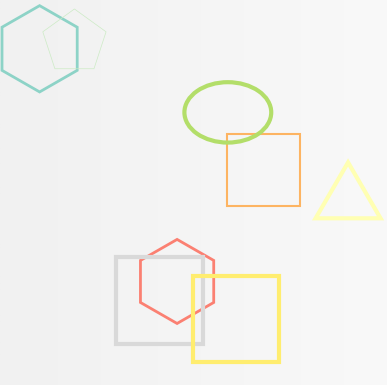[{"shape": "hexagon", "thickness": 2, "radius": 0.56, "center": [0.102, 0.873]}, {"shape": "triangle", "thickness": 3, "radius": 0.48, "center": [0.898, 0.481]}, {"shape": "hexagon", "thickness": 2, "radius": 0.55, "center": [0.457, 0.269]}, {"shape": "square", "thickness": 1.5, "radius": 0.47, "center": [0.68, 0.559]}, {"shape": "oval", "thickness": 3, "radius": 0.56, "center": [0.588, 0.708]}, {"shape": "square", "thickness": 3, "radius": 0.56, "center": [0.411, 0.219]}, {"shape": "pentagon", "thickness": 0.5, "radius": 0.43, "center": [0.192, 0.891]}, {"shape": "square", "thickness": 3, "radius": 0.56, "center": [0.609, 0.172]}]